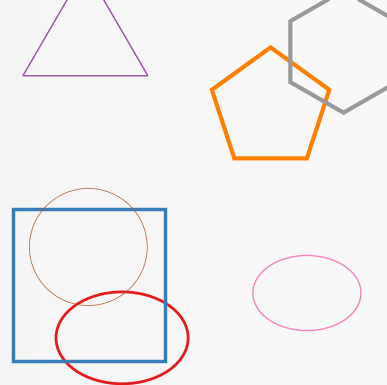[{"shape": "oval", "thickness": 2, "radius": 0.85, "center": [0.315, 0.122]}, {"shape": "square", "thickness": 2.5, "radius": 0.98, "center": [0.23, 0.259]}, {"shape": "triangle", "thickness": 1, "radius": 0.93, "center": [0.22, 0.896]}, {"shape": "pentagon", "thickness": 3, "radius": 0.8, "center": [0.698, 0.718]}, {"shape": "circle", "thickness": 0.5, "radius": 0.76, "center": [0.228, 0.358]}, {"shape": "oval", "thickness": 1, "radius": 0.7, "center": [0.792, 0.239]}, {"shape": "hexagon", "thickness": 3, "radius": 0.79, "center": [0.887, 0.866]}]